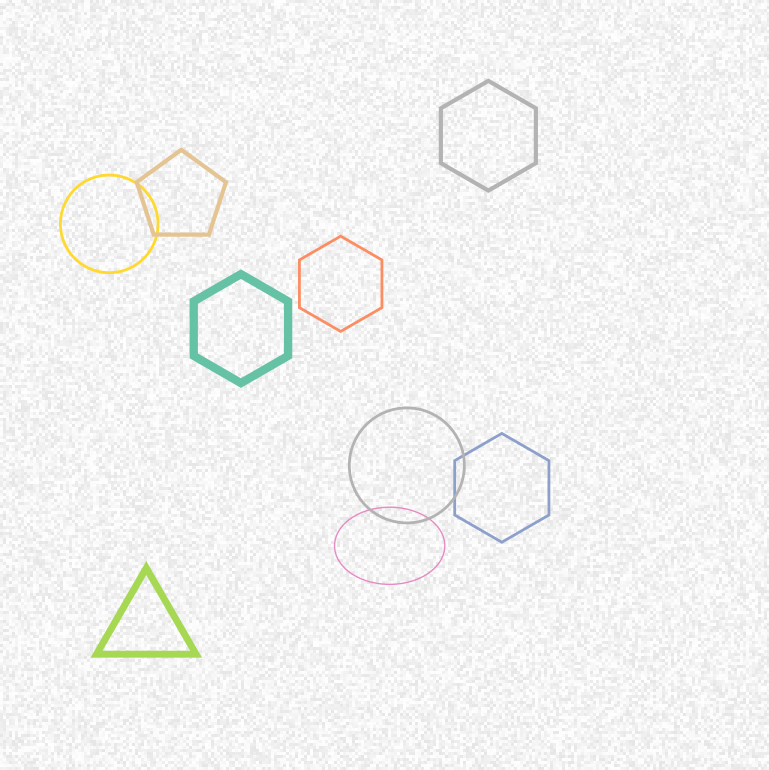[{"shape": "hexagon", "thickness": 3, "radius": 0.35, "center": [0.313, 0.573]}, {"shape": "hexagon", "thickness": 1, "radius": 0.31, "center": [0.442, 0.631]}, {"shape": "hexagon", "thickness": 1, "radius": 0.35, "center": [0.652, 0.366]}, {"shape": "oval", "thickness": 0.5, "radius": 0.36, "center": [0.506, 0.291]}, {"shape": "triangle", "thickness": 2.5, "radius": 0.37, "center": [0.19, 0.188]}, {"shape": "circle", "thickness": 1, "radius": 0.32, "center": [0.142, 0.709]}, {"shape": "pentagon", "thickness": 1.5, "radius": 0.3, "center": [0.235, 0.745]}, {"shape": "circle", "thickness": 1, "radius": 0.37, "center": [0.528, 0.396]}, {"shape": "hexagon", "thickness": 1.5, "radius": 0.36, "center": [0.634, 0.824]}]